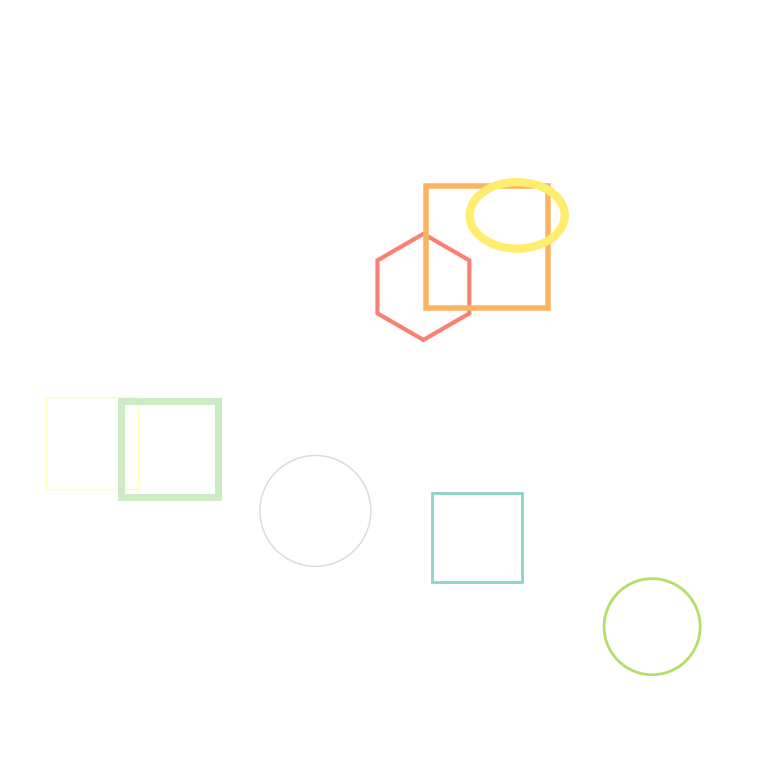[{"shape": "square", "thickness": 1, "radius": 0.29, "center": [0.619, 0.302]}, {"shape": "square", "thickness": 0.5, "radius": 0.3, "center": [0.119, 0.424]}, {"shape": "hexagon", "thickness": 1.5, "radius": 0.34, "center": [0.55, 0.627]}, {"shape": "square", "thickness": 2, "radius": 0.4, "center": [0.632, 0.679]}, {"shape": "circle", "thickness": 1, "radius": 0.31, "center": [0.847, 0.186]}, {"shape": "circle", "thickness": 0.5, "radius": 0.36, "center": [0.41, 0.336]}, {"shape": "square", "thickness": 2.5, "radius": 0.31, "center": [0.22, 0.417]}, {"shape": "oval", "thickness": 3, "radius": 0.31, "center": [0.672, 0.72]}]